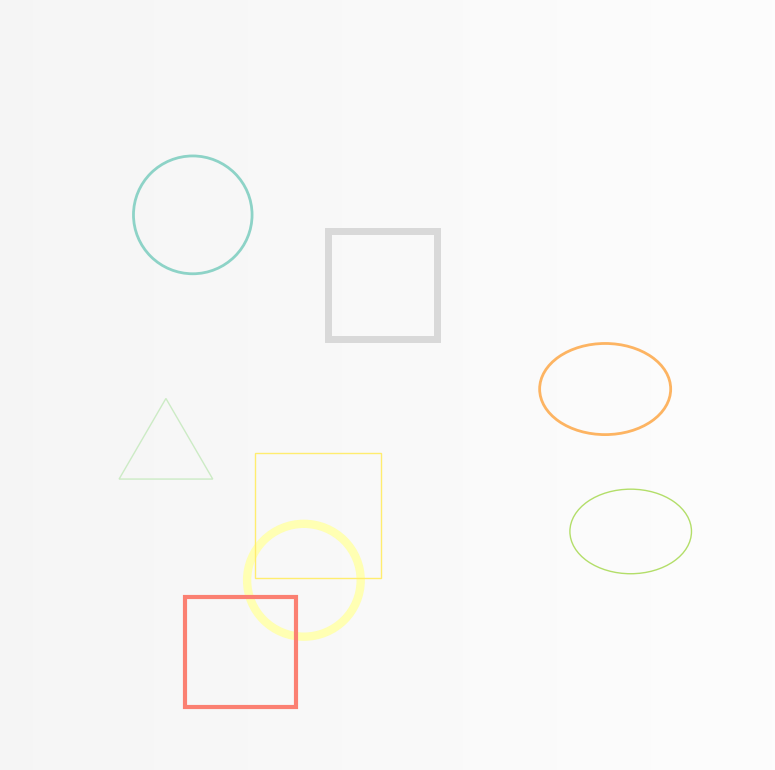[{"shape": "circle", "thickness": 1, "radius": 0.38, "center": [0.249, 0.721]}, {"shape": "circle", "thickness": 3, "radius": 0.37, "center": [0.392, 0.246]}, {"shape": "square", "thickness": 1.5, "radius": 0.36, "center": [0.311, 0.153]}, {"shape": "oval", "thickness": 1, "radius": 0.42, "center": [0.781, 0.495]}, {"shape": "oval", "thickness": 0.5, "radius": 0.39, "center": [0.814, 0.31]}, {"shape": "square", "thickness": 2.5, "radius": 0.35, "center": [0.494, 0.63]}, {"shape": "triangle", "thickness": 0.5, "radius": 0.35, "center": [0.214, 0.413]}, {"shape": "square", "thickness": 0.5, "radius": 0.4, "center": [0.41, 0.331]}]